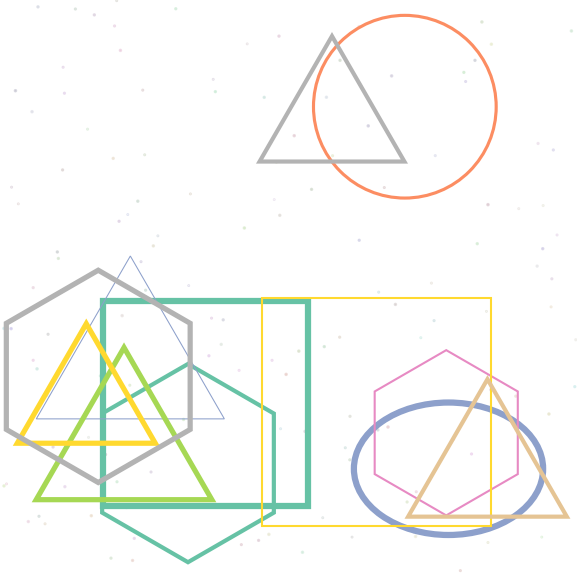[{"shape": "square", "thickness": 3, "radius": 0.89, "center": [0.355, 0.301]}, {"shape": "hexagon", "thickness": 2, "radius": 0.86, "center": [0.326, 0.197]}, {"shape": "circle", "thickness": 1.5, "radius": 0.79, "center": [0.701, 0.814]}, {"shape": "triangle", "thickness": 0.5, "radius": 0.94, "center": [0.226, 0.368]}, {"shape": "oval", "thickness": 3, "radius": 0.82, "center": [0.777, 0.187]}, {"shape": "hexagon", "thickness": 1, "radius": 0.72, "center": [0.773, 0.25]}, {"shape": "triangle", "thickness": 2.5, "radius": 0.88, "center": [0.215, 0.222]}, {"shape": "triangle", "thickness": 2.5, "radius": 0.69, "center": [0.149, 0.301]}, {"shape": "square", "thickness": 1, "radius": 0.99, "center": [0.652, 0.286]}, {"shape": "triangle", "thickness": 2, "radius": 0.79, "center": [0.844, 0.184]}, {"shape": "hexagon", "thickness": 2.5, "radius": 0.92, "center": [0.17, 0.347]}, {"shape": "triangle", "thickness": 2, "radius": 0.72, "center": [0.575, 0.792]}]